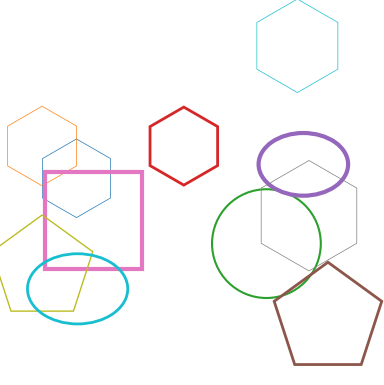[{"shape": "hexagon", "thickness": 0.5, "radius": 0.51, "center": [0.199, 0.537]}, {"shape": "hexagon", "thickness": 0.5, "radius": 0.52, "center": [0.109, 0.621]}, {"shape": "circle", "thickness": 1.5, "radius": 0.71, "center": [0.692, 0.367]}, {"shape": "hexagon", "thickness": 2, "radius": 0.51, "center": [0.477, 0.621]}, {"shape": "oval", "thickness": 3, "radius": 0.58, "center": [0.788, 0.573]}, {"shape": "pentagon", "thickness": 2, "radius": 0.73, "center": [0.852, 0.172]}, {"shape": "square", "thickness": 3, "radius": 0.63, "center": [0.244, 0.428]}, {"shape": "hexagon", "thickness": 0.5, "radius": 0.72, "center": [0.803, 0.44]}, {"shape": "pentagon", "thickness": 1, "radius": 0.69, "center": [0.11, 0.304]}, {"shape": "oval", "thickness": 2, "radius": 0.65, "center": [0.202, 0.25]}, {"shape": "hexagon", "thickness": 0.5, "radius": 0.61, "center": [0.772, 0.881]}]